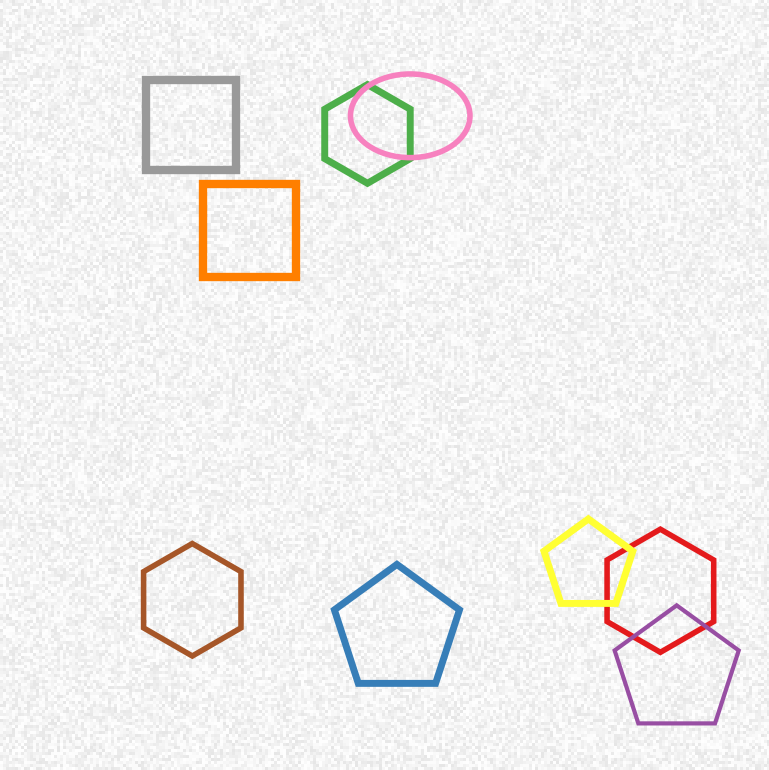[{"shape": "hexagon", "thickness": 2, "radius": 0.4, "center": [0.858, 0.233]}, {"shape": "pentagon", "thickness": 2.5, "radius": 0.43, "center": [0.516, 0.182]}, {"shape": "hexagon", "thickness": 2.5, "radius": 0.32, "center": [0.477, 0.826]}, {"shape": "pentagon", "thickness": 1.5, "radius": 0.42, "center": [0.879, 0.129]}, {"shape": "square", "thickness": 3, "radius": 0.3, "center": [0.324, 0.701]}, {"shape": "pentagon", "thickness": 2.5, "radius": 0.3, "center": [0.764, 0.265]}, {"shape": "hexagon", "thickness": 2, "radius": 0.37, "center": [0.25, 0.221]}, {"shape": "oval", "thickness": 2, "radius": 0.39, "center": [0.533, 0.85]}, {"shape": "square", "thickness": 3, "radius": 0.29, "center": [0.248, 0.838]}]